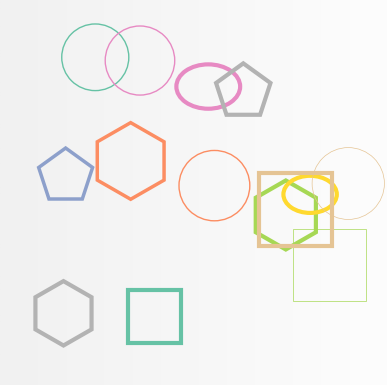[{"shape": "square", "thickness": 3, "radius": 0.35, "center": [0.398, 0.179]}, {"shape": "circle", "thickness": 1, "radius": 0.43, "center": [0.246, 0.851]}, {"shape": "circle", "thickness": 1, "radius": 0.46, "center": [0.553, 0.518]}, {"shape": "hexagon", "thickness": 2.5, "radius": 0.5, "center": [0.337, 0.582]}, {"shape": "pentagon", "thickness": 2.5, "radius": 0.37, "center": [0.169, 0.542]}, {"shape": "circle", "thickness": 1, "radius": 0.45, "center": [0.361, 0.843]}, {"shape": "oval", "thickness": 3, "radius": 0.41, "center": [0.537, 0.775]}, {"shape": "hexagon", "thickness": 3, "radius": 0.45, "center": [0.738, 0.442]}, {"shape": "square", "thickness": 0.5, "radius": 0.47, "center": [0.851, 0.312]}, {"shape": "oval", "thickness": 3, "radius": 0.34, "center": [0.8, 0.495]}, {"shape": "circle", "thickness": 0.5, "radius": 0.47, "center": [0.899, 0.523]}, {"shape": "square", "thickness": 3, "radius": 0.47, "center": [0.763, 0.455]}, {"shape": "pentagon", "thickness": 3, "radius": 0.37, "center": [0.628, 0.762]}, {"shape": "hexagon", "thickness": 3, "radius": 0.42, "center": [0.164, 0.186]}]